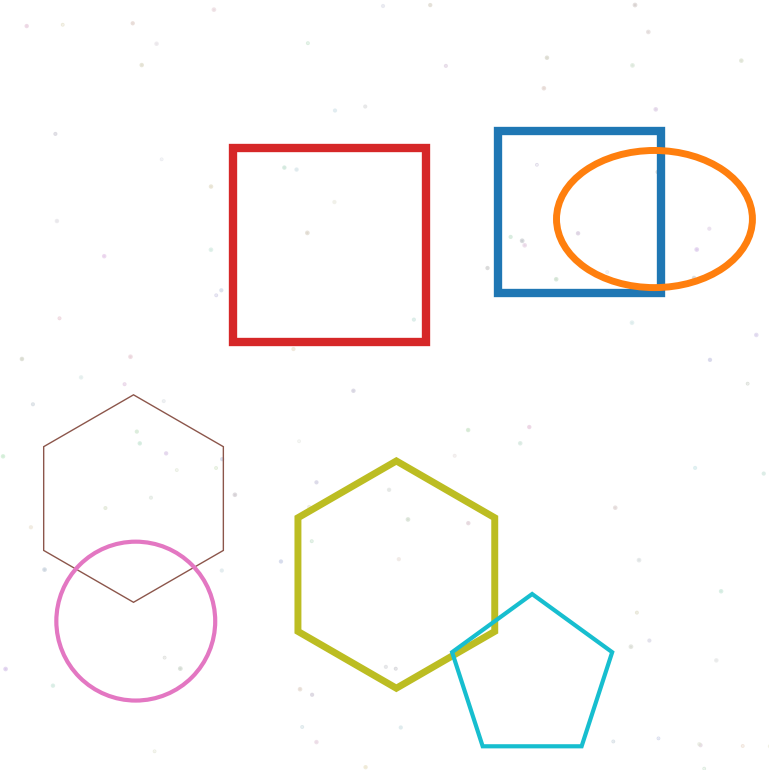[{"shape": "square", "thickness": 3, "radius": 0.53, "center": [0.752, 0.725]}, {"shape": "oval", "thickness": 2.5, "radius": 0.64, "center": [0.85, 0.716]}, {"shape": "square", "thickness": 3, "radius": 0.63, "center": [0.428, 0.681]}, {"shape": "hexagon", "thickness": 0.5, "radius": 0.67, "center": [0.173, 0.353]}, {"shape": "circle", "thickness": 1.5, "radius": 0.52, "center": [0.176, 0.193]}, {"shape": "hexagon", "thickness": 2.5, "radius": 0.74, "center": [0.515, 0.254]}, {"shape": "pentagon", "thickness": 1.5, "radius": 0.55, "center": [0.691, 0.119]}]